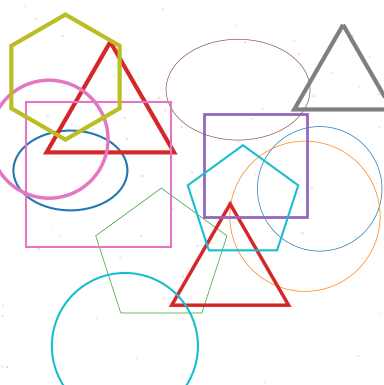[{"shape": "oval", "thickness": 1.5, "radius": 0.74, "center": [0.183, 0.557]}, {"shape": "circle", "thickness": 0.5, "radius": 0.81, "center": [0.83, 0.51]}, {"shape": "circle", "thickness": 0.5, "radius": 0.98, "center": [0.792, 0.438]}, {"shape": "pentagon", "thickness": 0.5, "radius": 0.9, "center": [0.419, 0.332]}, {"shape": "triangle", "thickness": 2.5, "radius": 0.88, "center": [0.598, 0.295]}, {"shape": "triangle", "thickness": 3, "radius": 0.96, "center": [0.286, 0.7]}, {"shape": "square", "thickness": 2, "radius": 0.67, "center": [0.665, 0.569]}, {"shape": "oval", "thickness": 0.5, "radius": 0.94, "center": [0.618, 0.767]}, {"shape": "square", "thickness": 1.5, "radius": 0.94, "center": [0.256, 0.548]}, {"shape": "circle", "thickness": 2.5, "radius": 0.77, "center": [0.127, 0.638]}, {"shape": "triangle", "thickness": 3, "radius": 0.73, "center": [0.891, 0.789]}, {"shape": "hexagon", "thickness": 3, "radius": 0.81, "center": [0.17, 0.8]}, {"shape": "pentagon", "thickness": 1.5, "radius": 0.75, "center": [0.631, 0.472]}, {"shape": "circle", "thickness": 1.5, "radius": 0.95, "center": [0.324, 0.101]}]